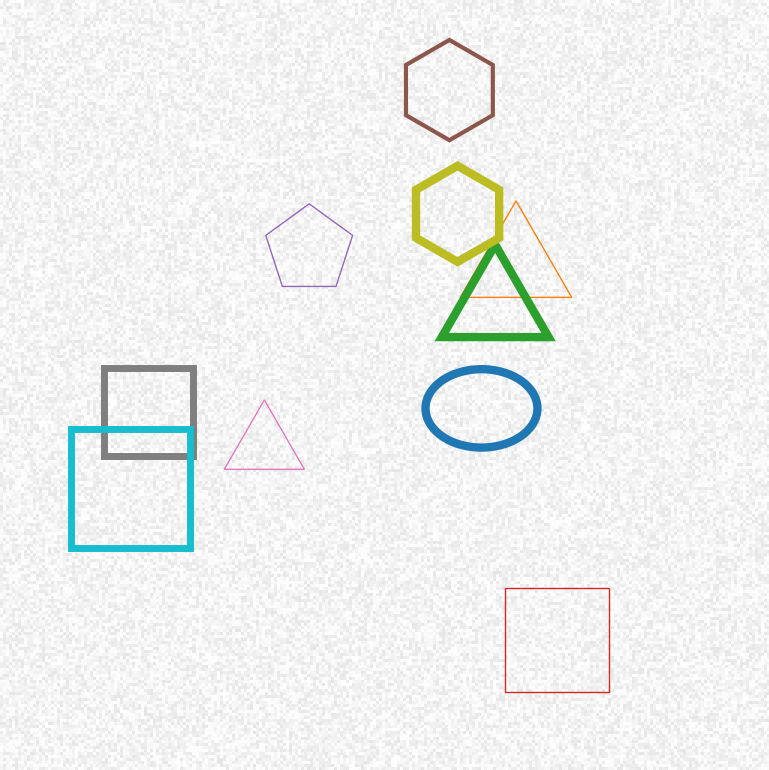[{"shape": "oval", "thickness": 3, "radius": 0.36, "center": [0.625, 0.47]}, {"shape": "triangle", "thickness": 0.5, "radius": 0.42, "center": [0.67, 0.656]}, {"shape": "triangle", "thickness": 3, "radius": 0.4, "center": [0.643, 0.602]}, {"shape": "square", "thickness": 0.5, "radius": 0.34, "center": [0.723, 0.169]}, {"shape": "pentagon", "thickness": 0.5, "radius": 0.3, "center": [0.402, 0.676]}, {"shape": "hexagon", "thickness": 1.5, "radius": 0.33, "center": [0.584, 0.883]}, {"shape": "triangle", "thickness": 0.5, "radius": 0.3, "center": [0.343, 0.421]}, {"shape": "square", "thickness": 2.5, "radius": 0.29, "center": [0.193, 0.465]}, {"shape": "hexagon", "thickness": 3, "radius": 0.31, "center": [0.594, 0.722]}, {"shape": "square", "thickness": 2.5, "radius": 0.39, "center": [0.169, 0.366]}]